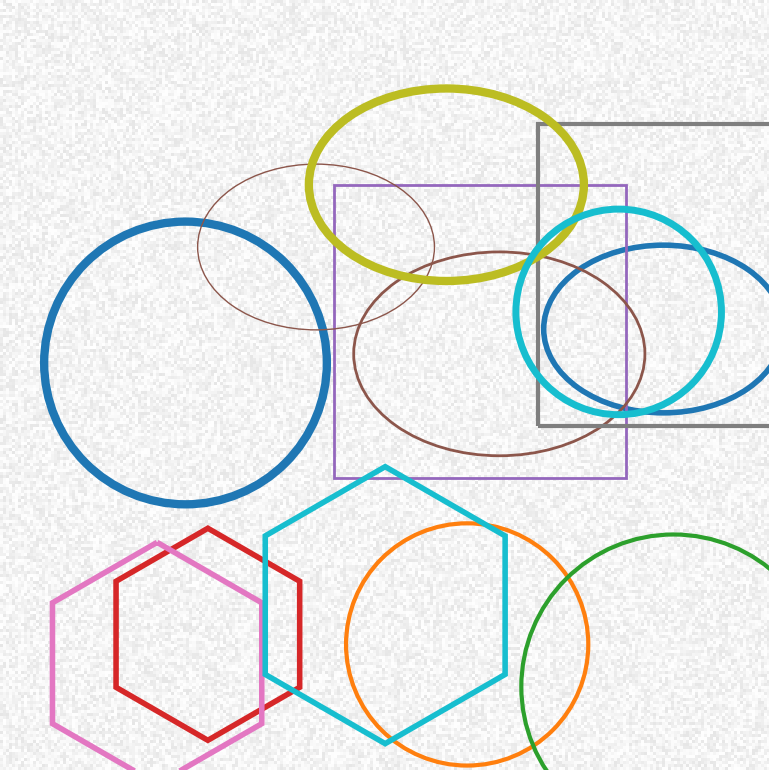[{"shape": "oval", "thickness": 2, "radius": 0.78, "center": [0.862, 0.573]}, {"shape": "circle", "thickness": 3, "radius": 0.92, "center": [0.241, 0.529]}, {"shape": "circle", "thickness": 1.5, "radius": 0.79, "center": [0.607, 0.163]}, {"shape": "circle", "thickness": 1.5, "radius": 0.99, "center": [0.875, 0.108]}, {"shape": "hexagon", "thickness": 2, "radius": 0.69, "center": [0.27, 0.176]}, {"shape": "square", "thickness": 1, "radius": 0.95, "center": [0.623, 0.569]}, {"shape": "oval", "thickness": 1, "radius": 0.95, "center": [0.648, 0.54]}, {"shape": "oval", "thickness": 0.5, "radius": 0.77, "center": [0.41, 0.679]}, {"shape": "hexagon", "thickness": 2, "radius": 0.78, "center": [0.204, 0.139]}, {"shape": "square", "thickness": 1.5, "radius": 0.98, "center": [0.895, 0.643]}, {"shape": "oval", "thickness": 3, "radius": 0.89, "center": [0.58, 0.76]}, {"shape": "hexagon", "thickness": 2, "radius": 0.9, "center": [0.5, 0.214]}, {"shape": "circle", "thickness": 2.5, "radius": 0.67, "center": [0.803, 0.595]}]